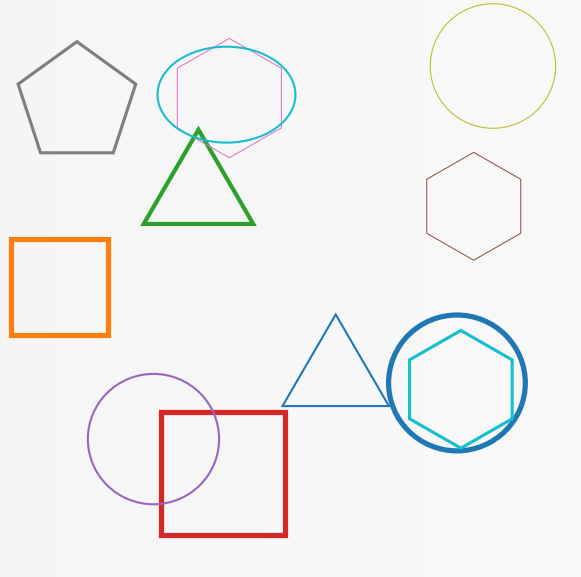[{"shape": "circle", "thickness": 2.5, "radius": 0.59, "center": [0.786, 0.336]}, {"shape": "triangle", "thickness": 1, "radius": 0.53, "center": [0.578, 0.349]}, {"shape": "square", "thickness": 2.5, "radius": 0.42, "center": [0.103, 0.502]}, {"shape": "triangle", "thickness": 2, "radius": 0.54, "center": [0.341, 0.666]}, {"shape": "square", "thickness": 2.5, "radius": 0.53, "center": [0.383, 0.179]}, {"shape": "circle", "thickness": 1, "radius": 0.56, "center": [0.264, 0.239]}, {"shape": "hexagon", "thickness": 0.5, "radius": 0.47, "center": [0.815, 0.642]}, {"shape": "hexagon", "thickness": 0.5, "radius": 0.52, "center": [0.395, 0.829]}, {"shape": "pentagon", "thickness": 1.5, "radius": 0.53, "center": [0.132, 0.821]}, {"shape": "circle", "thickness": 0.5, "radius": 0.54, "center": [0.848, 0.885]}, {"shape": "oval", "thickness": 1, "radius": 0.59, "center": [0.39, 0.835]}, {"shape": "hexagon", "thickness": 1.5, "radius": 0.51, "center": [0.793, 0.325]}]